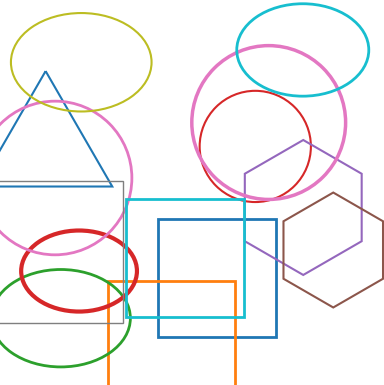[{"shape": "square", "thickness": 2, "radius": 0.77, "center": [0.564, 0.279]}, {"shape": "triangle", "thickness": 1.5, "radius": 1.0, "center": [0.119, 0.615]}, {"shape": "square", "thickness": 2, "radius": 0.82, "center": [0.446, 0.106]}, {"shape": "oval", "thickness": 2, "radius": 0.9, "center": [0.158, 0.173]}, {"shape": "oval", "thickness": 3, "radius": 0.75, "center": [0.205, 0.296]}, {"shape": "circle", "thickness": 1.5, "radius": 0.72, "center": [0.663, 0.62]}, {"shape": "hexagon", "thickness": 1.5, "radius": 0.88, "center": [0.788, 0.461]}, {"shape": "hexagon", "thickness": 1.5, "radius": 0.75, "center": [0.866, 0.351]}, {"shape": "circle", "thickness": 2.5, "radius": 1.0, "center": [0.698, 0.682]}, {"shape": "circle", "thickness": 2, "radius": 1.0, "center": [0.143, 0.538]}, {"shape": "square", "thickness": 1, "radius": 0.92, "center": [0.136, 0.346]}, {"shape": "oval", "thickness": 1.5, "radius": 0.91, "center": [0.211, 0.838]}, {"shape": "square", "thickness": 2, "radius": 0.77, "center": [0.48, 0.33]}, {"shape": "oval", "thickness": 2, "radius": 0.86, "center": [0.786, 0.87]}]